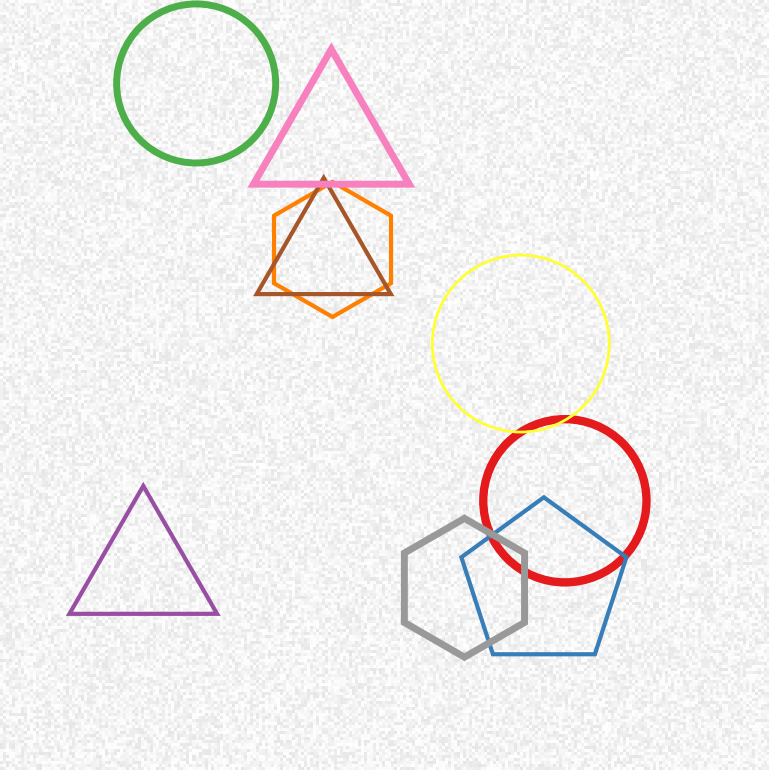[{"shape": "circle", "thickness": 3, "radius": 0.53, "center": [0.734, 0.35]}, {"shape": "pentagon", "thickness": 1.5, "radius": 0.56, "center": [0.706, 0.241]}, {"shape": "circle", "thickness": 2.5, "radius": 0.52, "center": [0.255, 0.892]}, {"shape": "triangle", "thickness": 1.5, "radius": 0.55, "center": [0.186, 0.258]}, {"shape": "hexagon", "thickness": 1.5, "radius": 0.44, "center": [0.432, 0.676]}, {"shape": "circle", "thickness": 1, "radius": 0.57, "center": [0.676, 0.554]}, {"shape": "triangle", "thickness": 1.5, "radius": 0.5, "center": [0.42, 0.668]}, {"shape": "triangle", "thickness": 2.5, "radius": 0.58, "center": [0.43, 0.819]}, {"shape": "hexagon", "thickness": 2.5, "radius": 0.45, "center": [0.603, 0.237]}]